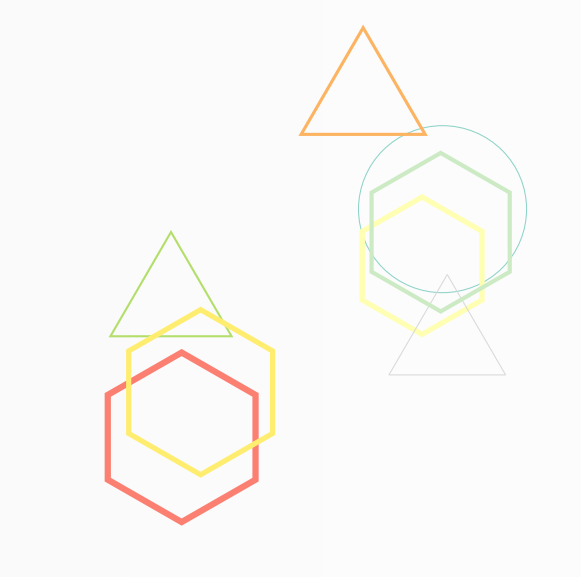[{"shape": "circle", "thickness": 0.5, "radius": 0.72, "center": [0.761, 0.637]}, {"shape": "hexagon", "thickness": 2.5, "radius": 0.59, "center": [0.726, 0.539]}, {"shape": "hexagon", "thickness": 3, "radius": 0.73, "center": [0.313, 0.242]}, {"shape": "triangle", "thickness": 1.5, "radius": 0.62, "center": [0.625, 0.828]}, {"shape": "triangle", "thickness": 1, "radius": 0.6, "center": [0.294, 0.477]}, {"shape": "triangle", "thickness": 0.5, "radius": 0.58, "center": [0.769, 0.408]}, {"shape": "hexagon", "thickness": 2, "radius": 0.69, "center": [0.758, 0.597]}, {"shape": "hexagon", "thickness": 2.5, "radius": 0.71, "center": [0.345, 0.32]}]